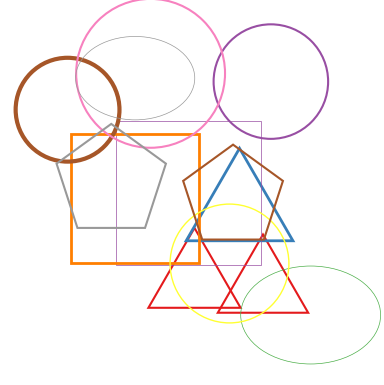[{"shape": "triangle", "thickness": 1.5, "radius": 0.69, "center": [0.505, 0.27]}, {"shape": "triangle", "thickness": 1.5, "radius": 0.68, "center": [0.683, 0.255]}, {"shape": "triangle", "thickness": 2, "radius": 0.8, "center": [0.622, 0.455]}, {"shape": "oval", "thickness": 0.5, "radius": 0.91, "center": [0.807, 0.182]}, {"shape": "square", "thickness": 0.5, "radius": 0.94, "center": [0.49, 0.499]}, {"shape": "circle", "thickness": 1.5, "radius": 0.74, "center": [0.704, 0.788]}, {"shape": "square", "thickness": 2, "radius": 0.84, "center": [0.35, 0.484]}, {"shape": "circle", "thickness": 1, "radius": 0.77, "center": [0.596, 0.316]}, {"shape": "circle", "thickness": 3, "radius": 0.67, "center": [0.175, 0.715]}, {"shape": "pentagon", "thickness": 1.5, "radius": 0.68, "center": [0.605, 0.488]}, {"shape": "circle", "thickness": 1.5, "radius": 0.97, "center": [0.391, 0.81]}, {"shape": "pentagon", "thickness": 1.5, "radius": 0.75, "center": [0.289, 0.529]}, {"shape": "oval", "thickness": 0.5, "radius": 0.77, "center": [0.351, 0.797]}]